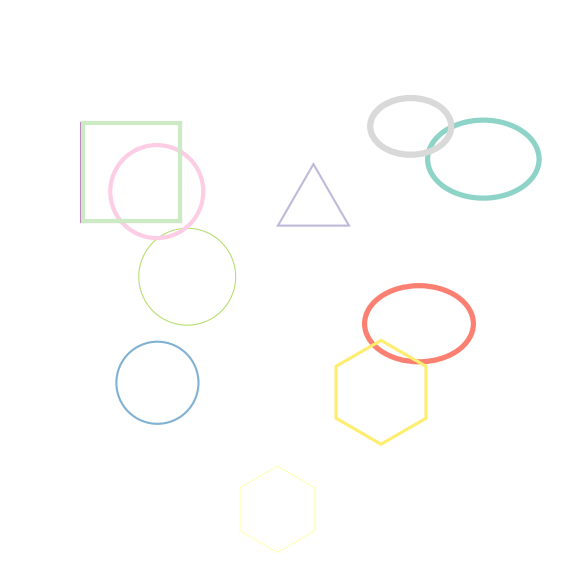[{"shape": "oval", "thickness": 2.5, "radius": 0.48, "center": [0.837, 0.724]}, {"shape": "hexagon", "thickness": 0.5, "radius": 0.37, "center": [0.48, 0.117]}, {"shape": "triangle", "thickness": 1, "radius": 0.35, "center": [0.543, 0.644]}, {"shape": "oval", "thickness": 2.5, "radius": 0.47, "center": [0.726, 0.439]}, {"shape": "circle", "thickness": 1, "radius": 0.36, "center": [0.273, 0.336]}, {"shape": "circle", "thickness": 0.5, "radius": 0.42, "center": [0.324, 0.52]}, {"shape": "circle", "thickness": 2, "radius": 0.4, "center": [0.271, 0.667]}, {"shape": "oval", "thickness": 3, "radius": 0.35, "center": [0.711, 0.78]}, {"shape": "square", "thickness": 1, "radius": 0.43, "center": [0.226, 0.7]}, {"shape": "square", "thickness": 2, "radius": 0.42, "center": [0.228, 0.701]}, {"shape": "hexagon", "thickness": 1.5, "radius": 0.45, "center": [0.66, 0.32]}]